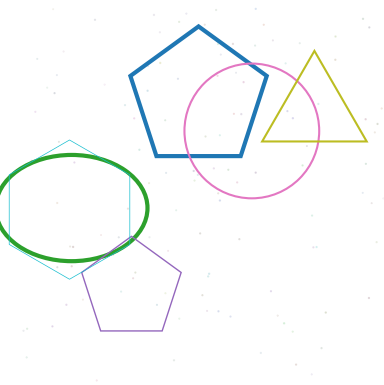[{"shape": "pentagon", "thickness": 3, "radius": 0.93, "center": [0.516, 0.745]}, {"shape": "oval", "thickness": 3, "radius": 0.99, "center": [0.186, 0.46]}, {"shape": "pentagon", "thickness": 1, "radius": 0.68, "center": [0.341, 0.25]}, {"shape": "circle", "thickness": 1.5, "radius": 0.88, "center": [0.654, 0.66]}, {"shape": "triangle", "thickness": 1.5, "radius": 0.78, "center": [0.817, 0.711]}, {"shape": "hexagon", "thickness": 0.5, "radius": 0.9, "center": [0.181, 0.456]}]